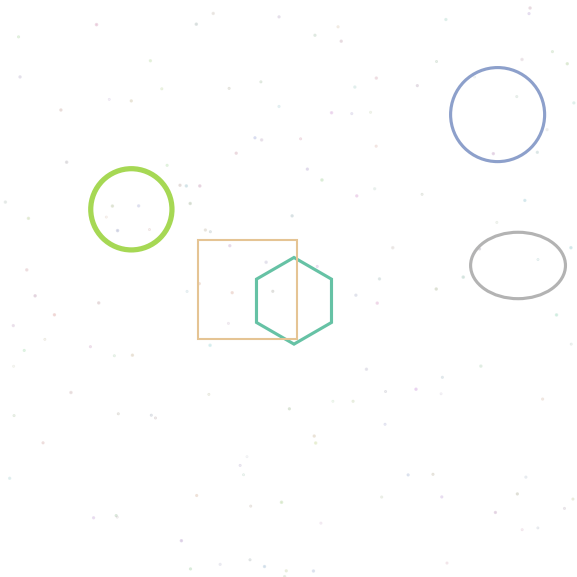[{"shape": "hexagon", "thickness": 1.5, "radius": 0.37, "center": [0.509, 0.478]}, {"shape": "circle", "thickness": 1.5, "radius": 0.41, "center": [0.862, 0.801]}, {"shape": "circle", "thickness": 2.5, "radius": 0.35, "center": [0.227, 0.637]}, {"shape": "square", "thickness": 1, "radius": 0.43, "center": [0.428, 0.498]}, {"shape": "oval", "thickness": 1.5, "radius": 0.41, "center": [0.897, 0.539]}]